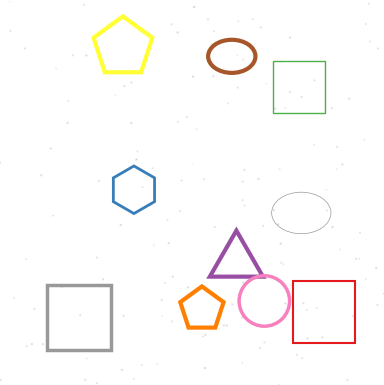[{"shape": "square", "thickness": 1.5, "radius": 0.4, "center": [0.841, 0.19]}, {"shape": "hexagon", "thickness": 2, "radius": 0.31, "center": [0.348, 0.507]}, {"shape": "square", "thickness": 1, "radius": 0.34, "center": [0.776, 0.774]}, {"shape": "triangle", "thickness": 3, "radius": 0.4, "center": [0.614, 0.321]}, {"shape": "pentagon", "thickness": 3, "radius": 0.3, "center": [0.524, 0.197]}, {"shape": "pentagon", "thickness": 3, "radius": 0.4, "center": [0.319, 0.877]}, {"shape": "oval", "thickness": 3, "radius": 0.31, "center": [0.602, 0.854]}, {"shape": "circle", "thickness": 2.5, "radius": 0.33, "center": [0.687, 0.218]}, {"shape": "oval", "thickness": 0.5, "radius": 0.39, "center": [0.783, 0.447]}, {"shape": "square", "thickness": 2.5, "radius": 0.42, "center": [0.206, 0.175]}]